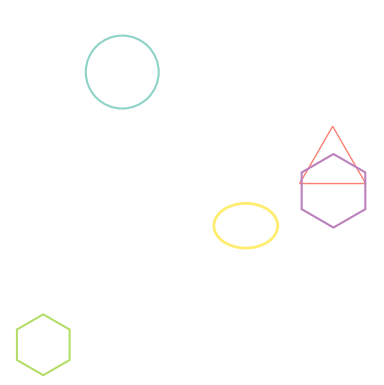[{"shape": "circle", "thickness": 1.5, "radius": 0.47, "center": [0.317, 0.813]}, {"shape": "triangle", "thickness": 1, "radius": 0.5, "center": [0.864, 0.573]}, {"shape": "hexagon", "thickness": 1.5, "radius": 0.4, "center": [0.112, 0.105]}, {"shape": "hexagon", "thickness": 1.5, "radius": 0.48, "center": [0.866, 0.504]}, {"shape": "oval", "thickness": 2, "radius": 0.41, "center": [0.638, 0.414]}]